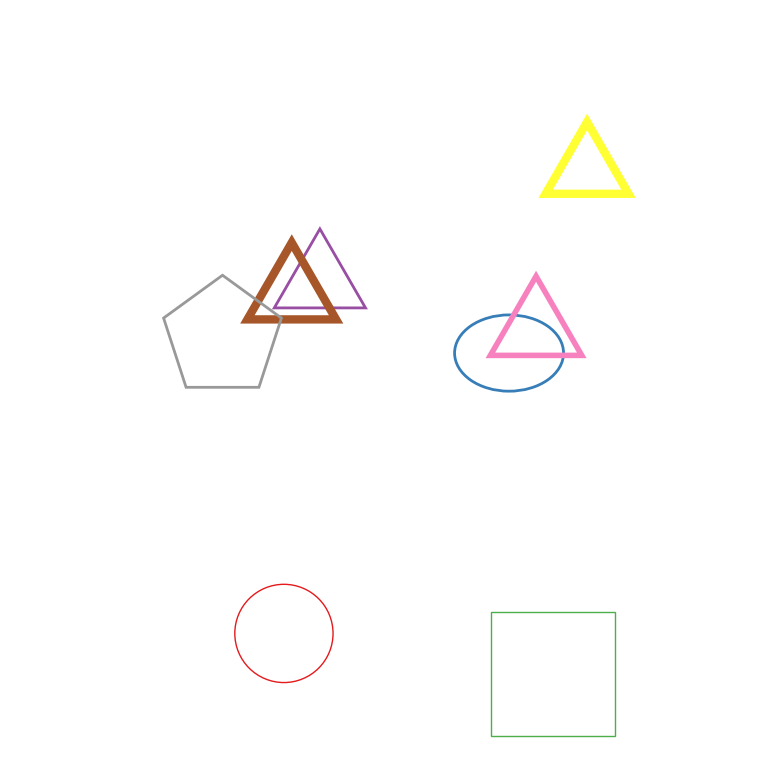[{"shape": "circle", "thickness": 0.5, "radius": 0.32, "center": [0.369, 0.177]}, {"shape": "oval", "thickness": 1, "radius": 0.35, "center": [0.661, 0.541]}, {"shape": "square", "thickness": 0.5, "radius": 0.4, "center": [0.718, 0.125]}, {"shape": "triangle", "thickness": 1, "radius": 0.34, "center": [0.415, 0.634]}, {"shape": "triangle", "thickness": 3, "radius": 0.31, "center": [0.762, 0.779]}, {"shape": "triangle", "thickness": 3, "radius": 0.33, "center": [0.379, 0.618]}, {"shape": "triangle", "thickness": 2, "radius": 0.34, "center": [0.696, 0.573]}, {"shape": "pentagon", "thickness": 1, "radius": 0.4, "center": [0.289, 0.562]}]